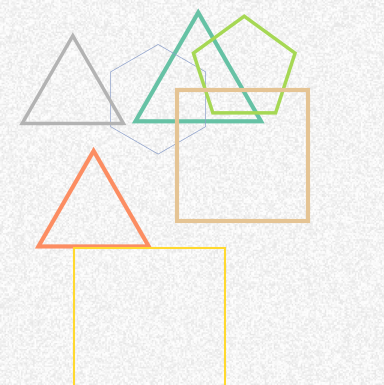[{"shape": "triangle", "thickness": 3, "radius": 0.94, "center": [0.515, 0.779]}, {"shape": "triangle", "thickness": 3, "radius": 0.83, "center": [0.243, 0.443]}, {"shape": "hexagon", "thickness": 0.5, "radius": 0.71, "center": [0.411, 0.742]}, {"shape": "pentagon", "thickness": 2.5, "radius": 0.69, "center": [0.634, 0.819]}, {"shape": "square", "thickness": 1.5, "radius": 0.98, "center": [0.388, 0.159]}, {"shape": "square", "thickness": 3, "radius": 0.85, "center": [0.631, 0.596]}, {"shape": "triangle", "thickness": 2.5, "radius": 0.76, "center": [0.189, 0.755]}]